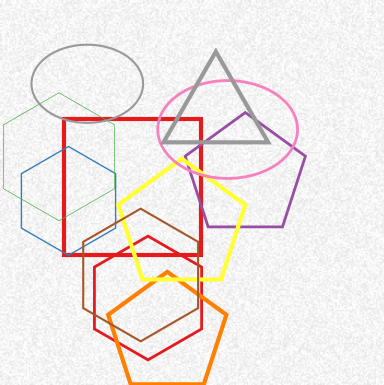[{"shape": "square", "thickness": 3, "radius": 0.89, "center": [0.344, 0.514]}, {"shape": "hexagon", "thickness": 2, "radius": 0.8, "center": [0.384, 0.226]}, {"shape": "hexagon", "thickness": 1, "radius": 0.71, "center": [0.178, 0.478]}, {"shape": "hexagon", "thickness": 0.5, "radius": 0.83, "center": [0.153, 0.593]}, {"shape": "pentagon", "thickness": 2, "radius": 0.82, "center": [0.637, 0.544]}, {"shape": "pentagon", "thickness": 3, "radius": 0.81, "center": [0.434, 0.132]}, {"shape": "pentagon", "thickness": 3, "radius": 0.87, "center": [0.472, 0.414]}, {"shape": "hexagon", "thickness": 1.5, "radius": 0.86, "center": [0.365, 0.286]}, {"shape": "oval", "thickness": 2, "radius": 0.91, "center": [0.591, 0.664]}, {"shape": "triangle", "thickness": 3, "radius": 0.78, "center": [0.561, 0.709]}, {"shape": "oval", "thickness": 1.5, "radius": 0.72, "center": [0.227, 0.782]}]